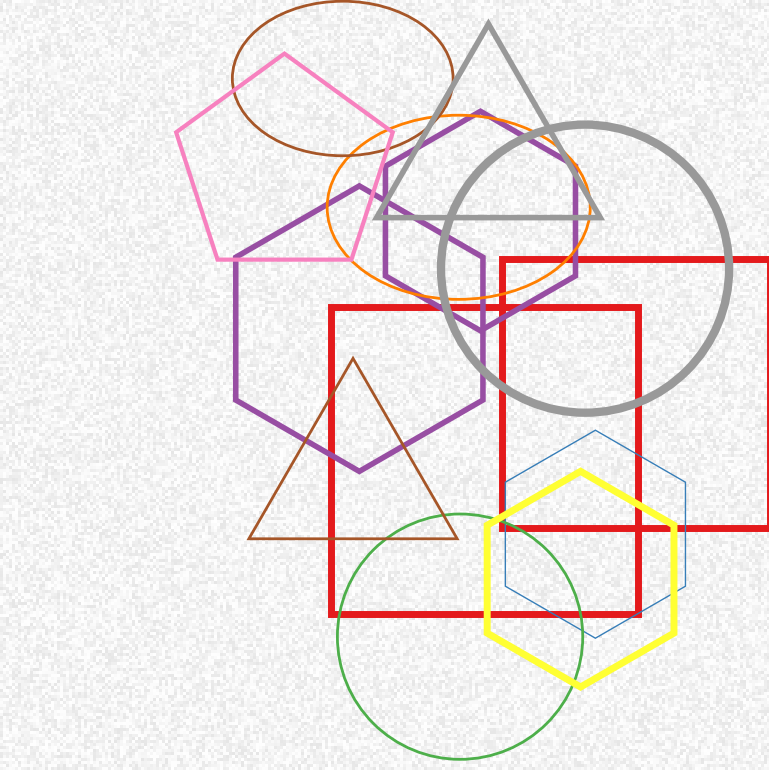[{"shape": "square", "thickness": 2.5, "radius": 1.0, "center": [0.629, 0.402]}, {"shape": "square", "thickness": 2.5, "radius": 0.87, "center": [0.826, 0.489]}, {"shape": "hexagon", "thickness": 0.5, "radius": 0.68, "center": [0.773, 0.306]}, {"shape": "circle", "thickness": 1, "radius": 0.8, "center": [0.597, 0.173]}, {"shape": "hexagon", "thickness": 2, "radius": 0.93, "center": [0.467, 0.573]}, {"shape": "hexagon", "thickness": 2, "radius": 0.71, "center": [0.624, 0.713]}, {"shape": "oval", "thickness": 1, "radius": 0.85, "center": [0.596, 0.731]}, {"shape": "hexagon", "thickness": 2.5, "radius": 0.7, "center": [0.754, 0.248]}, {"shape": "triangle", "thickness": 1, "radius": 0.78, "center": [0.458, 0.378]}, {"shape": "oval", "thickness": 1, "radius": 0.72, "center": [0.445, 0.898]}, {"shape": "pentagon", "thickness": 1.5, "radius": 0.74, "center": [0.369, 0.782]}, {"shape": "circle", "thickness": 3, "radius": 0.94, "center": [0.76, 0.651]}, {"shape": "triangle", "thickness": 2, "radius": 0.84, "center": [0.634, 0.801]}]